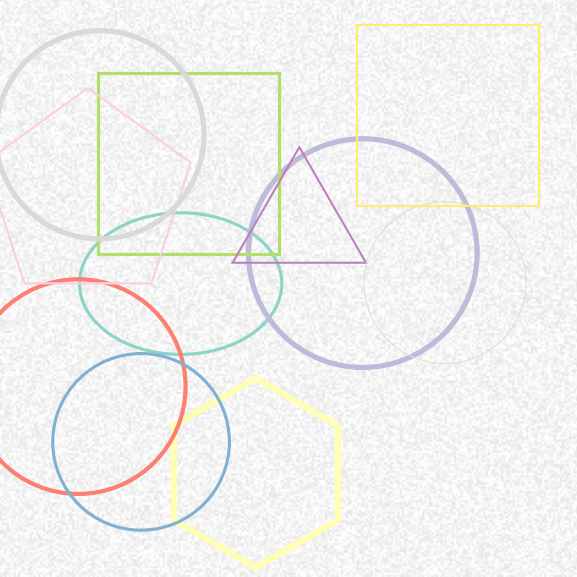[{"shape": "oval", "thickness": 1.5, "radius": 0.88, "center": [0.313, 0.508]}, {"shape": "hexagon", "thickness": 3, "radius": 0.82, "center": [0.443, 0.18]}, {"shape": "circle", "thickness": 2.5, "radius": 0.99, "center": [0.628, 0.561]}, {"shape": "circle", "thickness": 2, "radius": 0.93, "center": [0.135, 0.33]}, {"shape": "circle", "thickness": 1.5, "radius": 0.76, "center": [0.244, 0.234]}, {"shape": "square", "thickness": 1.5, "radius": 0.79, "center": [0.326, 0.716]}, {"shape": "pentagon", "thickness": 1, "radius": 0.94, "center": [0.152, 0.66]}, {"shape": "circle", "thickness": 2.5, "radius": 0.9, "center": [0.173, 0.766]}, {"shape": "triangle", "thickness": 1, "radius": 0.67, "center": [0.518, 0.611]}, {"shape": "circle", "thickness": 0.5, "radius": 0.7, "center": [0.771, 0.51]}, {"shape": "square", "thickness": 1, "radius": 0.79, "center": [0.776, 0.799]}]